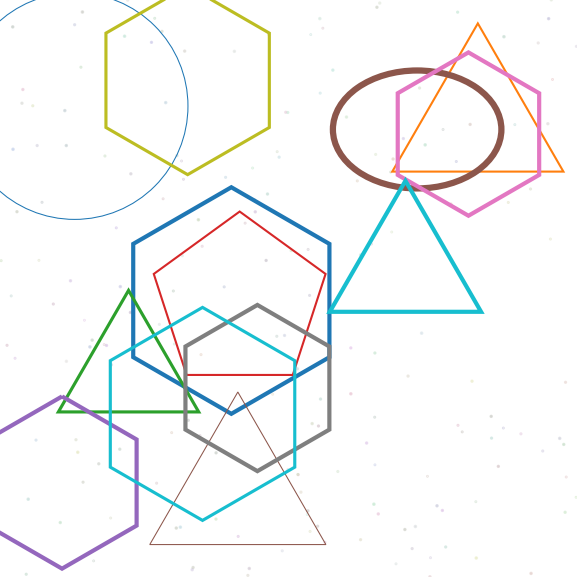[{"shape": "circle", "thickness": 0.5, "radius": 0.98, "center": [0.129, 0.815]}, {"shape": "hexagon", "thickness": 2, "radius": 0.98, "center": [0.401, 0.479]}, {"shape": "triangle", "thickness": 1, "radius": 0.86, "center": [0.827, 0.788]}, {"shape": "triangle", "thickness": 1.5, "radius": 0.7, "center": [0.223, 0.356]}, {"shape": "pentagon", "thickness": 1, "radius": 0.78, "center": [0.415, 0.476]}, {"shape": "hexagon", "thickness": 2, "radius": 0.75, "center": [0.107, 0.164]}, {"shape": "oval", "thickness": 3, "radius": 0.73, "center": [0.722, 0.775]}, {"shape": "triangle", "thickness": 0.5, "radius": 0.88, "center": [0.412, 0.144]}, {"shape": "hexagon", "thickness": 2, "radius": 0.71, "center": [0.811, 0.767]}, {"shape": "hexagon", "thickness": 2, "radius": 0.72, "center": [0.446, 0.327]}, {"shape": "hexagon", "thickness": 1.5, "radius": 0.82, "center": [0.325, 0.86]}, {"shape": "hexagon", "thickness": 1.5, "radius": 0.92, "center": [0.351, 0.282]}, {"shape": "triangle", "thickness": 2, "radius": 0.76, "center": [0.702, 0.535]}]